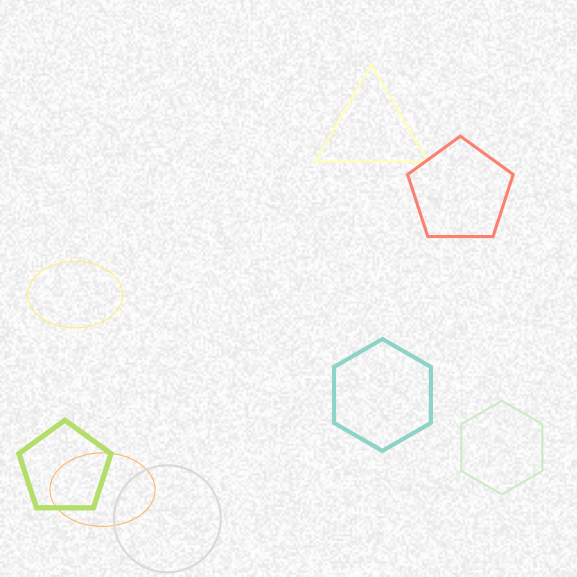[{"shape": "hexagon", "thickness": 2, "radius": 0.48, "center": [0.662, 0.315]}, {"shape": "triangle", "thickness": 1, "radius": 0.56, "center": [0.643, 0.776]}, {"shape": "pentagon", "thickness": 1.5, "radius": 0.48, "center": [0.797, 0.667]}, {"shape": "oval", "thickness": 0.5, "radius": 0.46, "center": [0.178, 0.151]}, {"shape": "pentagon", "thickness": 2.5, "radius": 0.42, "center": [0.112, 0.188]}, {"shape": "circle", "thickness": 1, "radius": 0.46, "center": [0.29, 0.101]}, {"shape": "hexagon", "thickness": 1, "radius": 0.4, "center": [0.869, 0.224]}, {"shape": "oval", "thickness": 0.5, "radius": 0.41, "center": [0.13, 0.489]}]